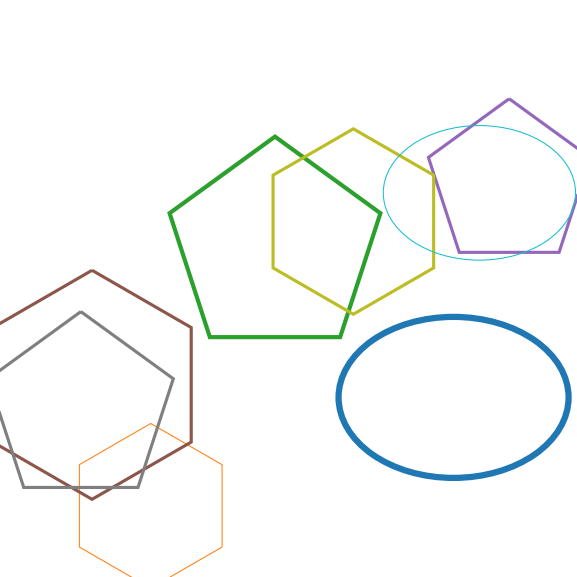[{"shape": "oval", "thickness": 3, "radius": 1.0, "center": [0.785, 0.311]}, {"shape": "hexagon", "thickness": 0.5, "radius": 0.71, "center": [0.261, 0.123]}, {"shape": "pentagon", "thickness": 2, "radius": 0.96, "center": [0.476, 0.571]}, {"shape": "pentagon", "thickness": 1.5, "radius": 0.74, "center": [0.882, 0.681]}, {"shape": "hexagon", "thickness": 1.5, "radius": 0.99, "center": [0.159, 0.333]}, {"shape": "pentagon", "thickness": 1.5, "radius": 0.84, "center": [0.14, 0.291]}, {"shape": "hexagon", "thickness": 1.5, "radius": 0.8, "center": [0.612, 0.616]}, {"shape": "oval", "thickness": 0.5, "radius": 0.83, "center": [0.83, 0.665]}]